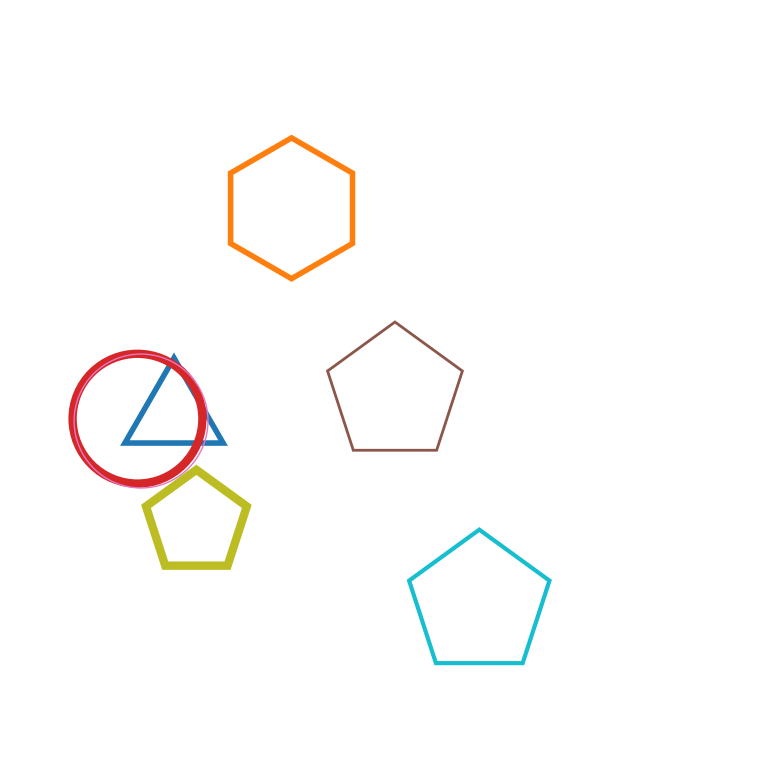[{"shape": "triangle", "thickness": 2, "radius": 0.37, "center": [0.226, 0.461]}, {"shape": "hexagon", "thickness": 2, "radius": 0.46, "center": [0.379, 0.729]}, {"shape": "circle", "thickness": 3, "radius": 0.42, "center": [0.179, 0.456]}, {"shape": "pentagon", "thickness": 1, "radius": 0.46, "center": [0.513, 0.49]}, {"shape": "circle", "thickness": 0.5, "radius": 0.43, "center": [0.183, 0.453]}, {"shape": "pentagon", "thickness": 3, "radius": 0.34, "center": [0.255, 0.321]}, {"shape": "pentagon", "thickness": 1.5, "radius": 0.48, "center": [0.622, 0.216]}]